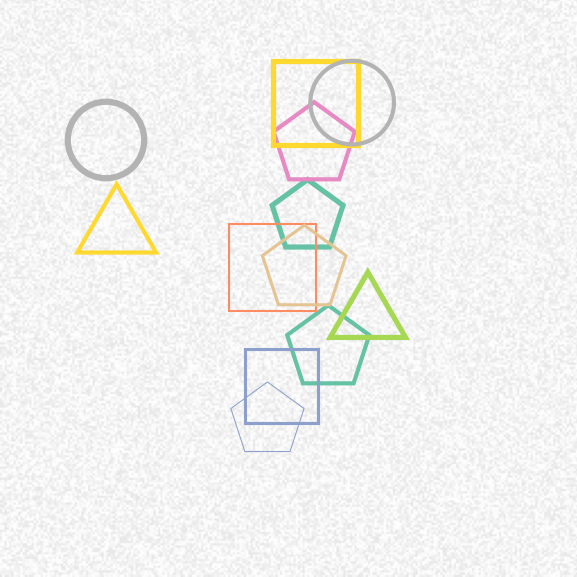[{"shape": "pentagon", "thickness": 2.5, "radius": 0.32, "center": [0.533, 0.624]}, {"shape": "pentagon", "thickness": 2, "radius": 0.37, "center": [0.568, 0.396]}, {"shape": "square", "thickness": 1, "radius": 0.38, "center": [0.472, 0.536]}, {"shape": "square", "thickness": 1.5, "radius": 0.32, "center": [0.488, 0.331]}, {"shape": "pentagon", "thickness": 0.5, "radius": 0.33, "center": [0.463, 0.271]}, {"shape": "pentagon", "thickness": 2, "radius": 0.37, "center": [0.544, 0.748]}, {"shape": "triangle", "thickness": 2.5, "radius": 0.38, "center": [0.637, 0.452]}, {"shape": "triangle", "thickness": 2, "radius": 0.39, "center": [0.202, 0.601]}, {"shape": "square", "thickness": 2.5, "radius": 0.37, "center": [0.547, 0.821]}, {"shape": "pentagon", "thickness": 1.5, "radius": 0.38, "center": [0.527, 0.533]}, {"shape": "circle", "thickness": 2, "radius": 0.36, "center": [0.61, 0.822]}, {"shape": "circle", "thickness": 3, "radius": 0.33, "center": [0.184, 0.757]}]